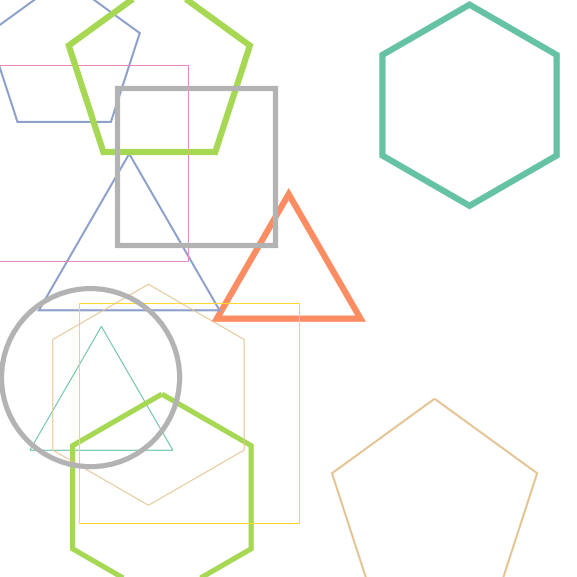[{"shape": "hexagon", "thickness": 3, "radius": 0.87, "center": [0.813, 0.817]}, {"shape": "triangle", "thickness": 0.5, "radius": 0.71, "center": [0.176, 0.291]}, {"shape": "triangle", "thickness": 3, "radius": 0.72, "center": [0.5, 0.519]}, {"shape": "pentagon", "thickness": 1, "radius": 0.69, "center": [0.111, 0.899]}, {"shape": "triangle", "thickness": 1, "radius": 0.9, "center": [0.224, 0.552]}, {"shape": "square", "thickness": 0.5, "radius": 0.85, "center": [0.156, 0.717]}, {"shape": "hexagon", "thickness": 2.5, "radius": 0.89, "center": [0.28, 0.138]}, {"shape": "pentagon", "thickness": 3, "radius": 0.82, "center": [0.276, 0.869]}, {"shape": "square", "thickness": 0.5, "radius": 0.95, "center": [0.328, 0.284]}, {"shape": "pentagon", "thickness": 1, "radius": 0.93, "center": [0.752, 0.122]}, {"shape": "hexagon", "thickness": 0.5, "radius": 0.96, "center": [0.257, 0.316]}, {"shape": "circle", "thickness": 2.5, "radius": 0.77, "center": [0.157, 0.345]}, {"shape": "square", "thickness": 2.5, "radius": 0.68, "center": [0.339, 0.711]}]